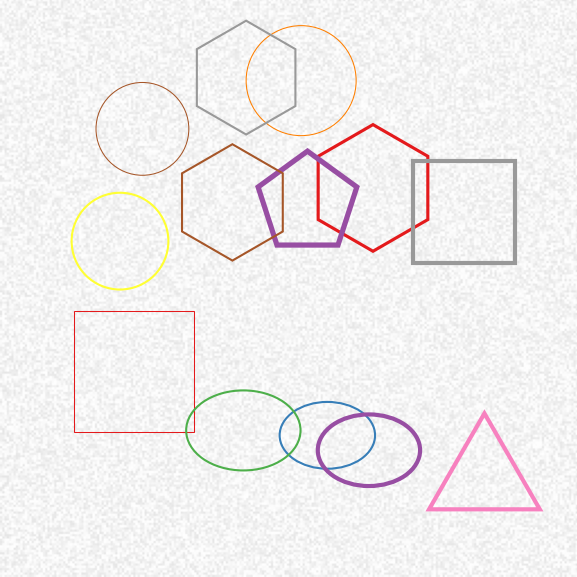[{"shape": "square", "thickness": 0.5, "radius": 0.52, "center": [0.232, 0.356]}, {"shape": "hexagon", "thickness": 1.5, "radius": 0.55, "center": [0.646, 0.674]}, {"shape": "oval", "thickness": 1, "radius": 0.41, "center": [0.567, 0.245]}, {"shape": "oval", "thickness": 1, "radius": 0.5, "center": [0.421, 0.254]}, {"shape": "pentagon", "thickness": 2.5, "radius": 0.45, "center": [0.532, 0.648]}, {"shape": "oval", "thickness": 2, "radius": 0.44, "center": [0.639, 0.22]}, {"shape": "circle", "thickness": 0.5, "radius": 0.48, "center": [0.521, 0.859]}, {"shape": "circle", "thickness": 1, "radius": 0.42, "center": [0.208, 0.582]}, {"shape": "circle", "thickness": 0.5, "radius": 0.4, "center": [0.247, 0.776]}, {"shape": "hexagon", "thickness": 1, "radius": 0.5, "center": [0.402, 0.649]}, {"shape": "triangle", "thickness": 2, "radius": 0.55, "center": [0.839, 0.173]}, {"shape": "square", "thickness": 2, "radius": 0.44, "center": [0.803, 0.632]}, {"shape": "hexagon", "thickness": 1, "radius": 0.49, "center": [0.426, 0.865]}]